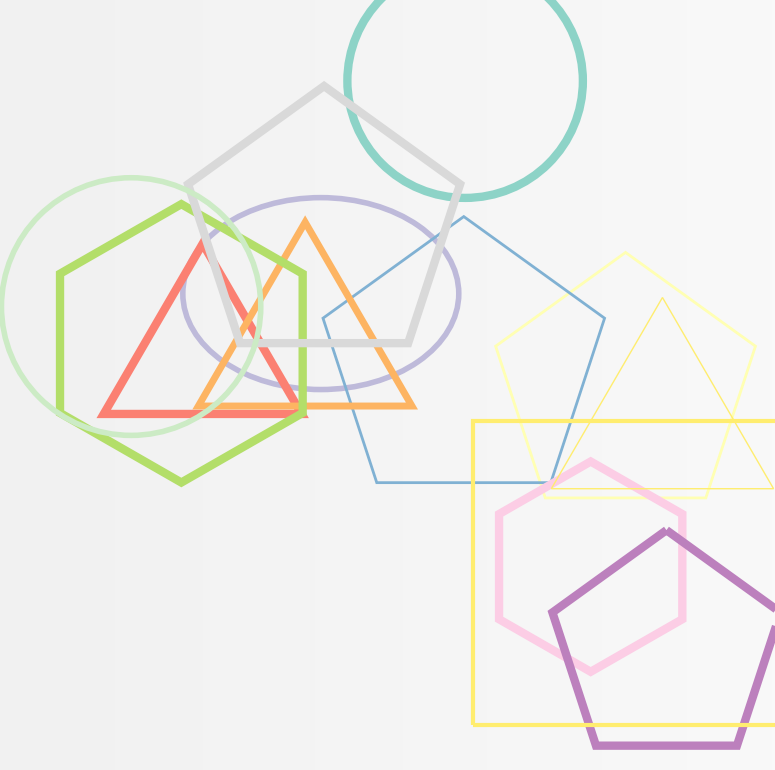[{"shape": "circle", "thickness": 3, "radius": 0.76, "center": [0.6, 0.895]}, {"shape": "pentagon", "thickness": 1, "radius": 0.88, "center": [0.807, 0.496]}, {"shape": "oval", "thickness": 2, "radius": 0.89, "center": [0.414, 0.619]}, {"shape": "triangle", "thickness": 3, "radius": 0.74, "center": [0.262, 0.536]}, {"shape": "pentagon", "thickness": 1, "radius": 0.96, "center": [0.598, 0.528]}, {"shape": "triangle", "thickness": 2.5, "radius": 0.8, "center": [0.394, 0.552]}, {"shape": "hexagon", "thickness": 3, "radius": 0.9, "center": [0.234, 0.554]}, {"shape": "hexagon", "thickness": 3, "radius": 0.68, "center": [0.762, 0.264]}, {"shape": "pentagon", "thickness": 3, "radius": 0.92, "center": [0.418, 0.704]}, {"shape": "pentagon", "thickness": 3, "radius": 0.77, "center": [0.86, 0.157]}, {"shape": "circle", "thickness": 2, "radius": 0.84, "center": [0.169, 0.602]}, {"shape": "triangle", "thickness": 0.5, "radius": 0.83, "center": [0.855, 0.448]}, {"shape": "square", "thickness": 1.5, "radius": 0.99, "center": [0.808, 0.255]}]